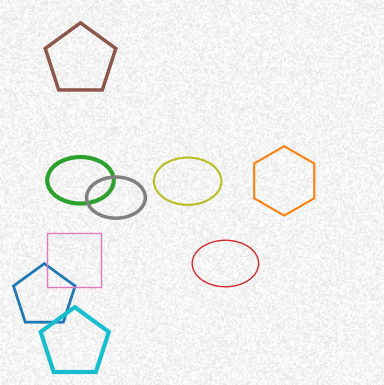[{"shape": "pentagon", "thickness": 2, "radius": 0.42, "center": [0.115, 0.231]}, {"shape": "hexagon", "thickness": 1.5, "radius": 0.45, "center": [0.738, 0.53]}, {"shape": "oval", "thickness": 3, "radius": 0.43, "center": [0.209, 0.532]}, {"shape": "oval", "thickness": 1, "radius": 0.43, "center": [0.585, 0.316]}, {"shape": "pentagon", "thickness": 2.5, "radius": 0.48, "center": [0.209, 0.844]}, {"shape": "square", "thickness": 1, "radius": 0.35, "center": [0.193, 0.324]}, {"shape": "oval", "thickness": 2.5, "radius": 0.38, "center": [0.301, 0.487]}, {"shape": "oval", "thickness": 1.5, "radius": 0.44, "center": [0.487, 0.529]}, {"shape": "pentagon", "thickness": 3, "radius": 0.47, "center": [0.194, 0.109]}]